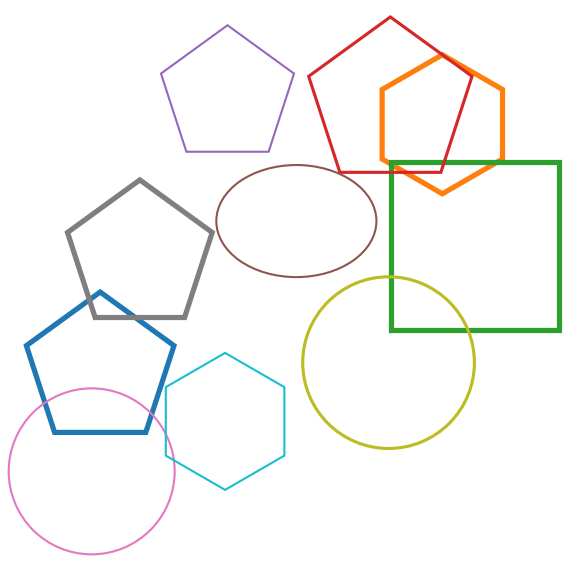[{"shape": "pentagon", "thickness": 2.5, "radius": 0.67, "center": [0.173, 0.359]}, {"shape": "hexagon", "thickness": 2.5, "radius": 0.6, "center": [0.766, 0.784]}, {"shape": "square", "thickness": 2.5, "radius": 0.73, "center": [0.822, 0.573]}, {"shape": "pentagon", "thickness": 1.5, "radius": 0.74, "center": [0.676, 0.821]}, {"shape": "pentagon", "thickness": 1, "radius": 0.61, "center": [0.394, 0.834]}, {"shape": "oval", "thickness": 1, "radius": 0.69, "center": [0.513, 0.616]}, {"shape": "circle", "thickness": 1, "radius": 0.72, "center": [0.159, 0.183]}, {"shape": "pentagon", "thickness": 2.5, "radius": 0.66, "center": [0.242, 0.556]}, {"shape": "circle", "thickness": 1.5, "radius": 0.74, "center": [0.673, 0.371]}, {"shape": "hexagon", "thickness": 1, "radius": 0.59, "center": [0.39, 0.269]}]